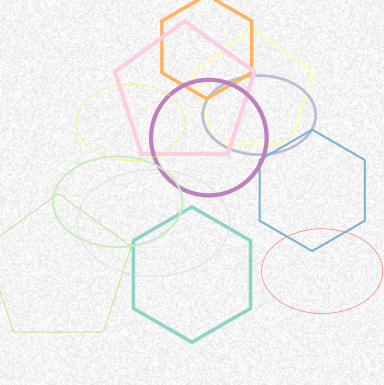[{"shape": "hexagon", "thickness": 2.5, "radius": 0.88, "center": [0.499, 0.287]}, {"shape": "pentagon", "thickness": 1.5, "radius": 0.83, "center": [0.657, 0.761]}, {"shape": "oval", "thickness": 2, "radius": 0.73, "center": [0.673, 0.701]}, {"shape": "oval", "thickness": 0.5, "radius": 0.79, "center": [0.837, 0.296]}, {"shape": "hexagon", "thickness": 1.5, "radius": 0.79, "center": [0.811, 0.505]}, {"shape": "hexagon", "thickness": 2.5, "radius": 0.67, "center": [0.537, 0.878]}, {"shape": "pentagon", "thickness": 0.5, "radius": 0.99, "center": [0.152, 0.298]}, {"shape": "pentagon", "thickness": 3, "radius": 0.95, "center": [0.48, 0.754]}, {"shape": "oval", "thickness": 0.5, "radius": 0.99, "center": [0.398, 0.421]}, {"shape": "circle", "thickness": 3, "radius": 0.75, "center": [0.542, 0.643]}, {"shape": "oval", "thickness": 1.5, "radius": 0.84, "center": [0.306, 0.476]}, {"shape": "oval", "thickness": 0.5, "radius": 0.71, "center": [0.339, 0.682]}]